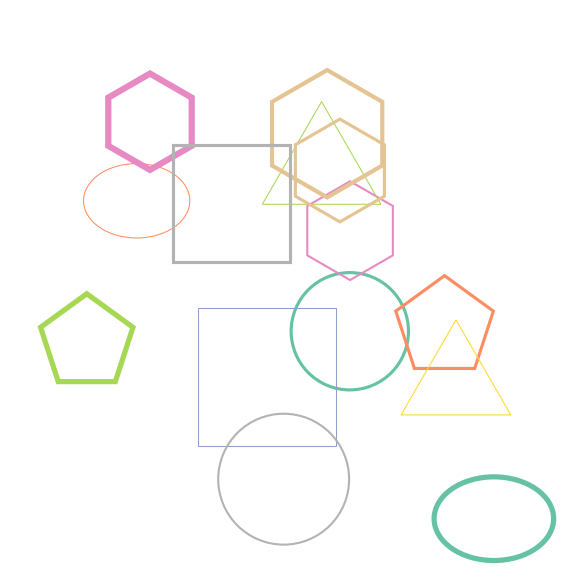[{"shape": "oval", "thickness": 2.5, "radius": 0.52, "center": [0.855, 0.101]}, {"shape": "circle", "thickness": 1.5, "radius": 0.51, "center": [0.606, 0.426]}, {"shape": "pentagon", "thickness": 1.5, "radius": 0.44, "center": [0.77, 0.433]}, {"shape": "oval", "thickness": 0.5, "radius": 0.46, "center": [0.237, 0.651]}, {"shape": "square", "thickness": 0.5, "radius": 0.6, "center": [0.462, 0.346]}, {"shape": "hexagon", "thickness": 1, "radius": 0.43, "center": [0.606, 0.6]}, {"shape": "hexagon", "thickness": 3, "radius": 0.42, "center": [0.26, 0.788]}, {"shape": "pentagon", "thickness": 2.5, "radius": 0.42, "center": [0.15, 0.406]}, {"shape": "triangle", "thickness": 0.5, "radius": 0.59, "center": [0.557, 0.705]}, {"shape": "triangle", "thickness": 0.5, "radius": 0.55, "center": [0.79, 0.336]}, {"shape": "hexagon", "thickness": 1.5, "radius": 0.44, "center": [0.589, 0.704]}, {"shape": "hexagon", "thickness": 2, "radius": 0.55, "center": [0.566, 0.768]}, {"shape": "circle", "thickness": 1, "radius": 0.57, "center": [0.491, 0.169]}, {"shape": "square", "thickness": 1.5, "radius": 0.5, "center": [0.401, 0.647]}]